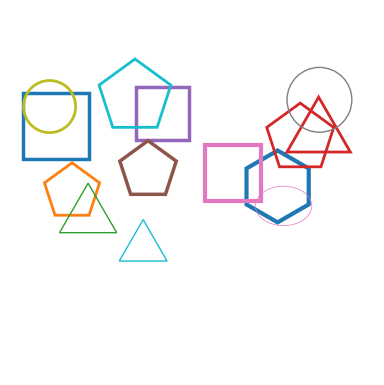[{"shape": "hexagon", "thickness": 3, "radius": 0.47, "center": [0.721, 0.516]}, {"shape": "square", "thickness": 2.5, "radius": 0.43, "center": [0.145, 0.672]}, {"shape": "pentagon", "thickness": 2, "radius": 0.38, "center": [0.187, 0.502]}, {"shape": "triangle", "thickness": 1, "radius": 0.43, "center": [0.229, 0.439]}, {"shape": "triangle", "thickness": 2, "radius": 0.48, "center": [0.828, 0.653]}, {"shape": "pentagon", "thickness": 2, "radius": 0.46, "center": [0.78, 0.641]}, {"shape": "square", "thickness": 2.5, "radius": 0.34, "center": [0.422, 0.705]}, {"shape": "pentagon", "thickness": 2.5, "radius": 0.39, "center": [0.385, 0.558]}, {"shape": "square", "thickness": 3, "radius": 0.36, "center": [0.606, 0.55]}, {"shape": "oval", "thickness": 0.5, "radius": 0.37, "center": [0.737, 0.465]}, {"shape": "circle", "thickness": 1, "radius": 0.42, "center": [0.83, 0.741]}, {"shape": "circle", "thickness": 2, "radius": 0.34, "center": [0.129, 0.723]}, {"shape": "triangle", "thickness": 1, "radius": 0.36, "center": [0.372, 0.358]}, {"shape": "pentagon", "thickness": 2, "radius": 0.49, "center": [0.351, 0.749]}]